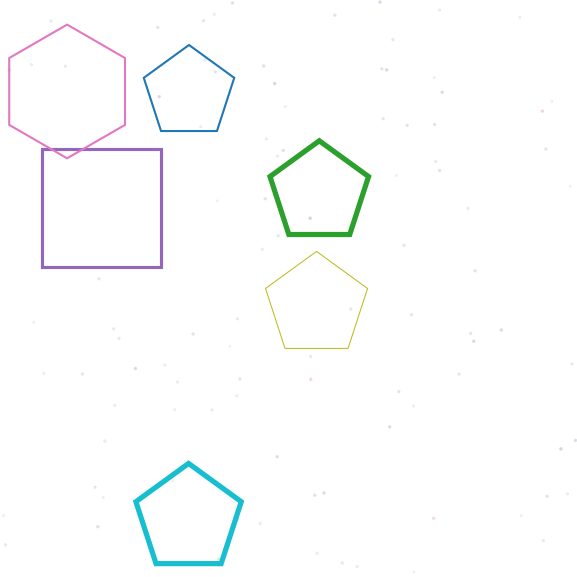[{"shape": "pentagon", "thickness": 1, "radius": 0.41, "center": [0.327, 0.839]}, {"shape": "pentagon", "thickness": 2.5, "radius": 0.45, "center": [0.553, 0.666]}, {"shape": "square", "thickness": 1.5, "radius": 0.51, "center": [0.176, 0.639]}, {"shape": "hexagon", "thickness": 1, "radius": 0.58, "center": [0.116, 0.841]}, {"shape": "pentagon", "thickness": 0.5, "radius": 0.46, "center": [0.548, 0.471]}, {"shape": "pentagon", "thickness": 2.5, "radius": 0.48, "center": [0.327, 0.101]}]